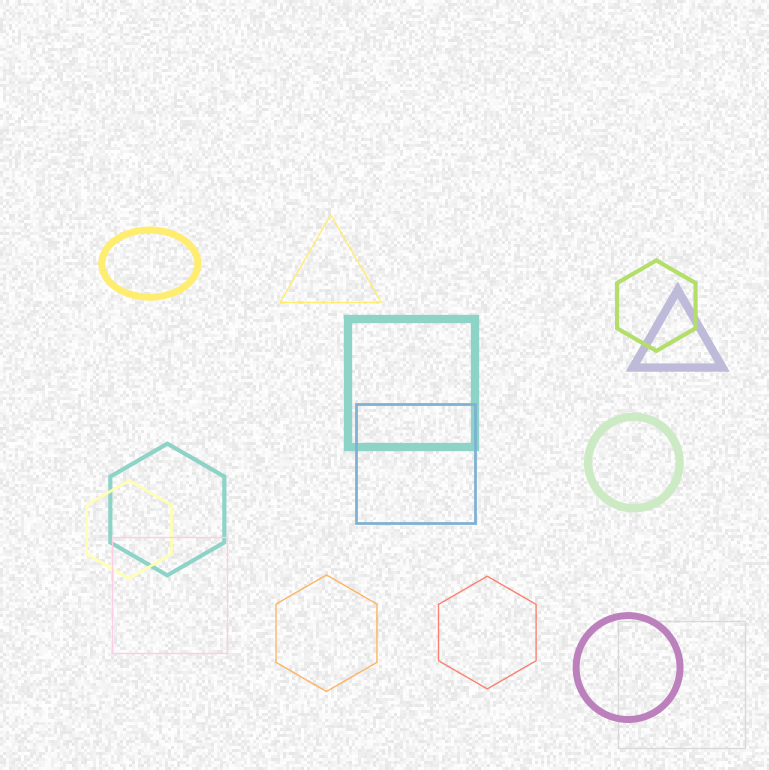[{"shape": "hexagon", "thickness": 1.5, "radius": 0.43, "center": [0.217, 0.338]}, {"shape": "square", "thickness": 3, "radius": 0.41, "center": [0.534, 0.503]}, {"shape": "hexagon", "thickness": 1, "radius": 0.32, "center": [0.168, 0.312]}, {"shape": "triangle", "thickness": 3, "radius": 0.34, "center": [0.88, 0.556]}, {"shape": "hexagon", "thickness": 0.5, "radius": 0.37, "center": [0.633, 0.178]}, {"shape": "square", "thickness": 1, "radius": 0.39, "center": [0.54, 0.398]}, {"shape": "hexagon", "thickness": 0.5, "radius": 0.38, "center": [0.424, 0.178]}, {"shape": "hexagon", "thickness": 1.5, "radius": 0.29, "center": [0.852, 0.603]}, {"shape": "square", "thickness": 0.5, "radius": 0.37, "center": [0.22, 0.227]}, {"shape": "square", "thickness": 0.5, "radius": 0.41, "center": [0.885, 0.111]}, {"shape": "circle", "thickness": 2.5, "radius": 0.34, "center": [0.816, 0.133]}, {"shape": "circle", "thickness": 3, "radius": 0.3, "center": [0.823, 0.399]}, {"shape": "triangle", "thickness": 0.5, "radius": 0.38, "center": [0.43, 0.645]}, {"shape": "oval", "thickness": 2.5, "radius": 0.31, "center": [0.195, 0.658]}]